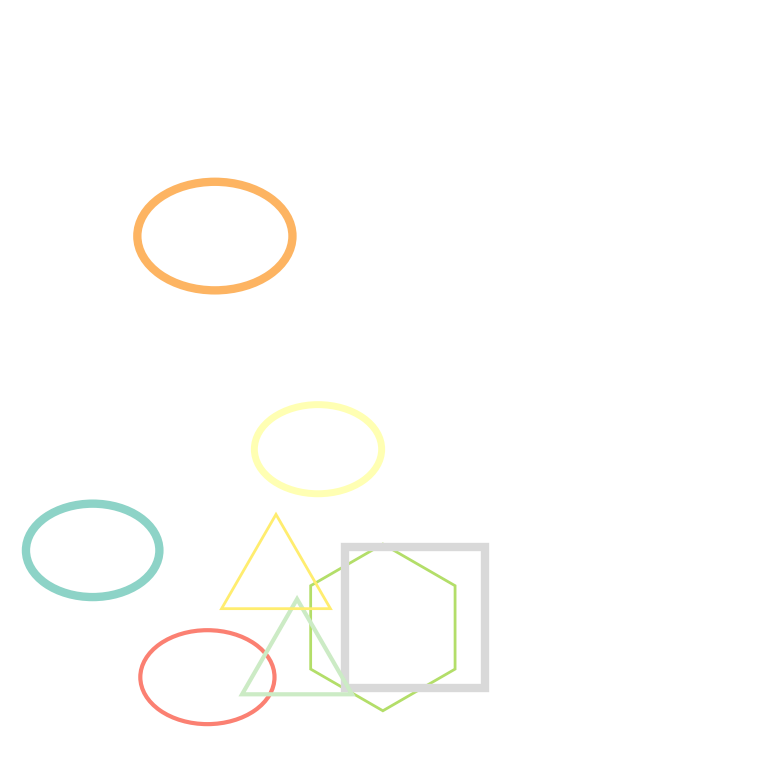[{"shape": "oval", "thickness": 3, "radius": 0.43, "center": [0.12, 0.285]}, {"shape": "oval", "thickness": 2.5, "radius": 0.41, "center": [0.413, 0.417]}, {"shape": "oval", "thickness": 1.5, "radius": 0.44, "center": [0.269, 0.121]}, {"shape": "oval", "thickness": 3, "radius": 0.5, "center": [0.279, 0.693]}, {"shape": "hexagon", "thickness": 1, "radius": 0.54, "center": [0.497, 0.185]}, {"shape": "square", "thickness": 3, "radius": 0.46, "center": [0.539, 0.198]}, {"shape": "triangle", "thickness": 1.5, "radius": 0.41, "center": [0.386, 0.14]}, {"shape": "triangle", "thickness": 1, "radius": 0.41, "center": [0.358, 0.25]}]